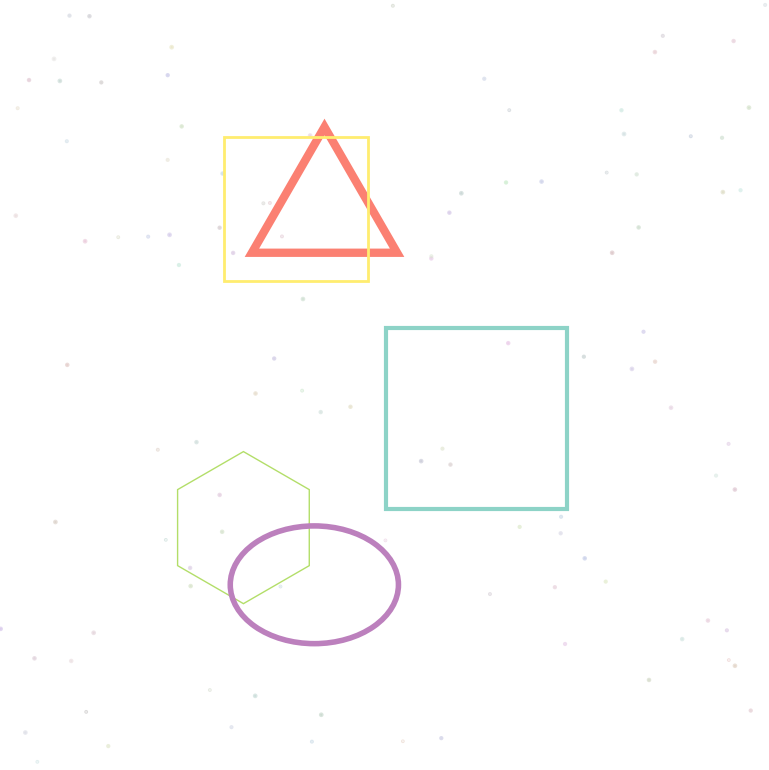[{"shape": "square", "thickness": 1.5, "radius": 0.59, "center": [0.619, 0.457]}, {"shape": "triangle", "thickness": 3, "radius": 0.54, "center": [0.421, 0.726]}, {"shape": "hexagon", "thickness": 0.5, "radius": 0.49, "center": [0.316, 0.315]}, {"shape": "oval", "thickness": 2, "radius": 0.55, "center": [0.408, 0.241]}, {"shape": "square", "thickness": 1, "radius": 0.47, "center": [0.384, 0.728]}]